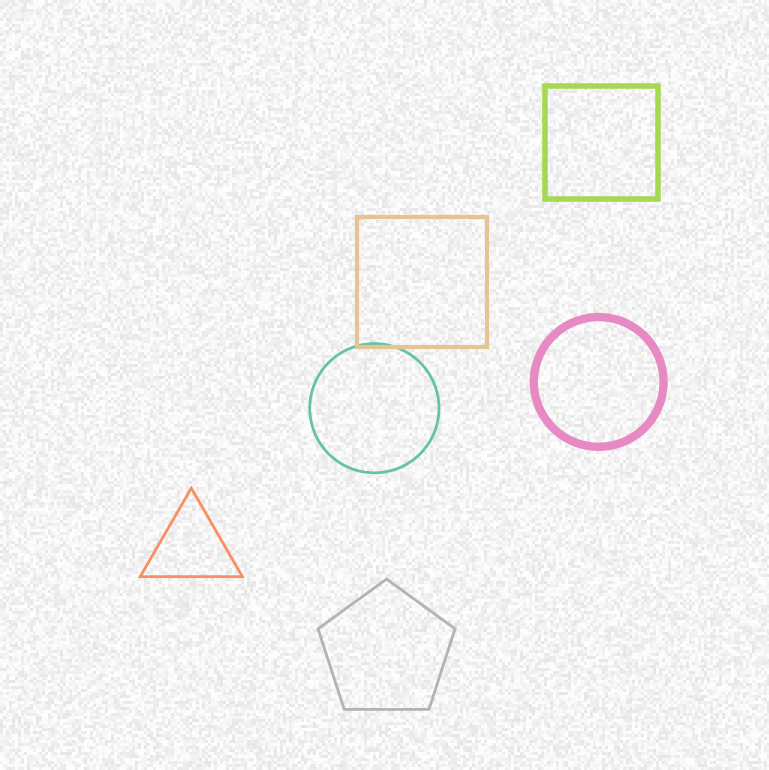[{"shape": "circle", "thickness": 1, "radius": 0.42, "center": [0.486, 0.47]}, {"shape": "triangle", "thickness": 1, "radius": 0.38, "center": [0.248, 0.289]}, {"shape": "circle", "thickness": 3, "radius": 0.42, "center": [0.778, 0.504]}, {"shape": "square", "thickness": 2, "radius": 0.37, "center": [0.781, 0.815]}, {"shape": "square", "thickness": 1.5, "radius": 0.42, "center": [0.549, 0.634]}, {"shape": "pentagon", "thickness": 1, "radius": 0.47, "center": [0.502, 0.154]}]